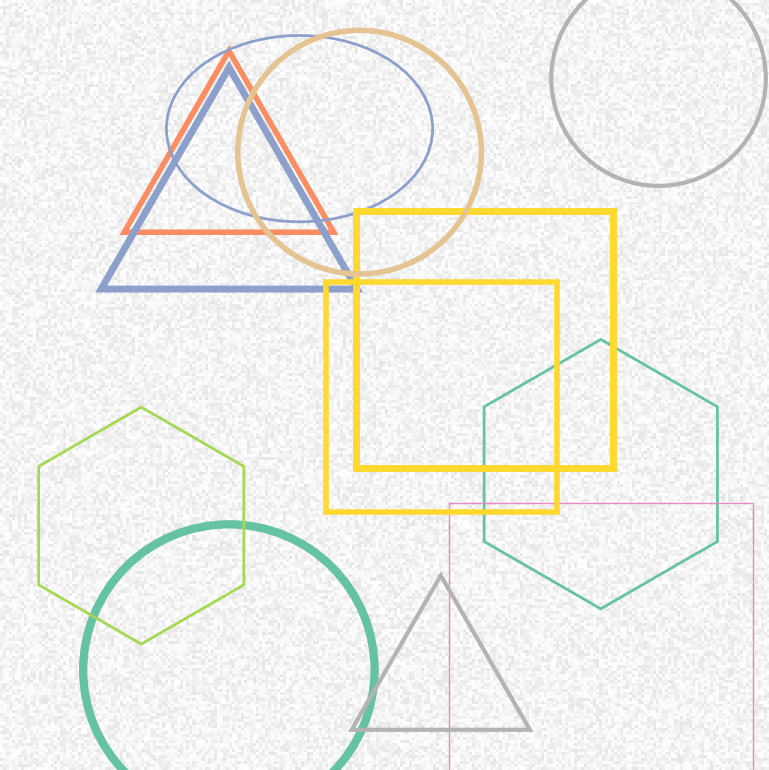[{"shape": "hexagon", "thickness": 1, "radius": 0.87, "center": [0.78, 0.384]}, {"shape": "circle", "thickness": 3, "radius": 0.95, "center": [0.297, 0.13]}, {"shape": "triangle", "thickness": 2, "radius": 0.79, "center": [0.297, 0.777]}, {"shape": "oval", "thickness": 1, "radius": 0.86, "center": [0.389, 0.833]}, {"shape": "triangle", "thickness": 2.5, "radius": 0.96, "center": [0.297, 0.72]}, {"shape": "square", "thickness": 0.5, "radius": 0.99, "center": [0.781, 0.149]}, {"shape": "hexagon", "thickness": 1, "radius": 0.77, "center": [0.183, 0.317]}, {"shape": "square", "thickness": 2, "radius": 0.75, "center": [0.573, 0.485]}, {"shape": "square", "thickness": 2.5, "radius": 0.84, "center": [0.629, 0.56]}, {"shape": "circle", "thickness": 2, "radius": 0.79, "center": [0.467, 0.802]}, {"shape": "triangle", "thickness": 1.5, "radius": 0.67, "center": [0.572, 0.119]}, {"shape": "circle", "thickness": 1.5, "radius": 0.7, "center": [0.855, 0.898]}]